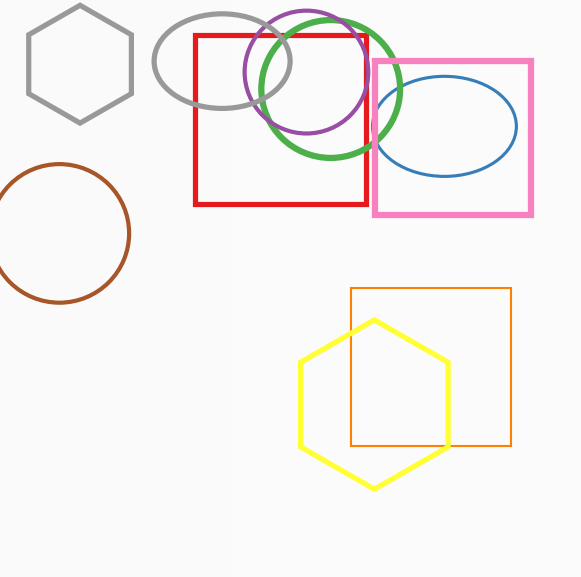[{"shape": "square", "thickness": 2.5, "radius": 0.73, "center": [0.483, 0.792]}, {"shape": "oval", "thickness": 1.5, "radius": 0.62, "center": [0.765, 0.78]}, {"shape": "circle", "thickness": 3, "radius": 0.6, "center": [0.569, 0.845]}, {"shape": "circle", "thickness": 2, "radius": 0.53, "center": [0.527, 0.874]}, {"shape": "square", "thickness": 1, "radius": 0.69, "center": [0.741, 0.364]}, {"shape": "hexagon", "thickness": 2.5, "radius": 0.73, "center": [0.644, 0.299]}, {"shape": "circle", "thickness": 2, "radius": 0.6, "center": [0.102, 0.595]}, {"shape": "square", "thickness": 3, "radius": 0.67, "center": [0.779, 0.76]}, {"shape": "hexagon", "thickness": 2.5, "radius": 0.51, "center": [0.138, 0.888]}, {"shape": "oval", "thickness": 2.5, "radius": 0.58, "center": [0.382, 0.893]}]